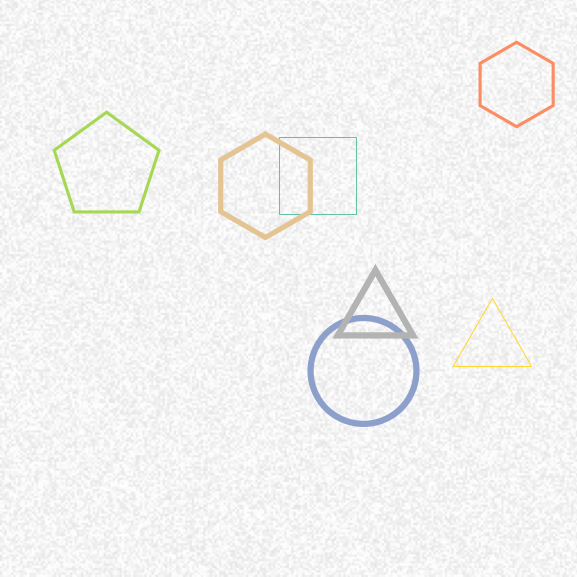[{"shape": "square", "thickness": 0.5, "radius": 0.33, "center": [0.55, 0.695]}, {"shape": "hexagon", "thickness": 1.5, "radius": 0.37, "center": [0.895, 0.853]}, {"shape": "circle", "thickness": 3, "radius": 0.46, "center": [0.629, 0.357]}, {"shape": "pentagon", "thickness": 1.5, "radius": 0.48, "center": [0.185, 0.709]}, {"shape": "triangle", "thickness": 0.5, "radius": 0.39, "center": [0.853, 0.404]}, {"shape": "hexagon", "thickness": 2.5, "radius": 0.45, "center": [0.46, 0.677]}, {"shape": "triangle", "thickness": 3, "radius": 0.38, "center": [0.65, 0.456]}]